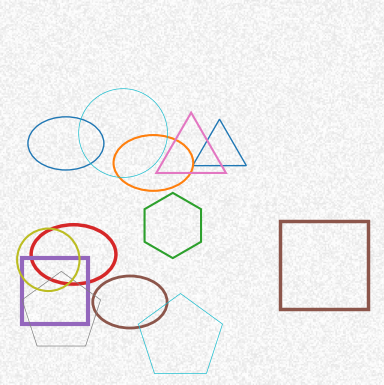[{"shape": "triangle", "thickness": 1, "radius": 0.4, "center": [0.57, 0.61]}, {"shape": "oval", "thickness": 1, "radius": 0.49, "center": [0.171, 0.628]}, {"shape": "oval", "thickness": 1.5, "radius": 0.52, "center": [0.398, 0.577]}, {"shape": "hexagon", "thickness": 1.5, "radius": 0.42, "center": [0.449, 0.414]}, {"shape": "oval", "thickness": 2.5, "radius": 0.55, "center": [0.191, 0.339]}, {"shape": "square", "thickness": 3, "radius": 0.43, "center": [0.142, 0.243]}, {"shape": "square", "thickness": 2.5, "radius": 0.57, "center": [0.842, 0.311]}, {"shape": "oval", "thickness": 2, "radius": 0.48, "center": [0.338, 0.216]}, {"shape": "triangle", "thickness": 1.5, "radius": 0.52, "center": [0.496, 0.603]}, {"shape": "pentagon", "thickness": 0.5, "radius": 0.54, "center": [0.159, 0.188]}, {"shape": "circle", "thickness": 1.5, "radius": 0.41, "center": [0.126, 0.325]}, {"shape": "pentagon", "thickness": 0.5, "radius": 0.57, "center": [0.469, 0.123]}, {"shape": "circle", "thickness": 0.5, "radius": 0.58, "center": [0.32, 0.654]}]